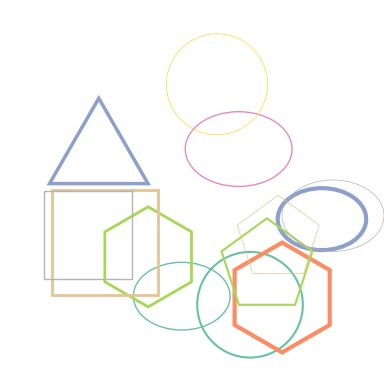[{"shape": "circle", "thickness": 1.5, "radius": 0.69, "center": [0.649, 0.208]}, {"shape": "oval", "thickness": 1, "radius": 0.63, "center": [0.472, 0.231]}, {"shape": "hexagon", "thickness": 3, "radius": 0.71, "center": [0.733, 0.227]}, {"shape": "triangle", "thickness": 2.5, "radius": 0.74, "center": [0.257, 0.597]}, {"shape": "oval", "thickness": 3, "radius": 0.57, "center": [0.836, 0.431]}, {"shape": "oval", "thickness": 1, "radius": 0.69, "center": [0.62, 0.613]}, {"shape": "hexagon", "thickness": 2, "radius": 0.65, "center": [0.385, 0.333]}, {"shape": "pentagon", "thickness": 1.5, "radius": 0.62, "center": [0.693, 0.309]}, {"shape": "circle", "thickness": 0.5, "radius": 0.66, "center": [0.564, 0.781]}, {"shape": "pentagon", "thickness": 0.5, "radius": 0.56, "center": [0.723, 0.381]}, {"shape": "square", "thickness": 2, "radius": 0.68, "center": [0.273, 0.371]}, {"shape": "oval", "thickness": 0.5, "radius": 0.66, "center": [0.865, 0.44]}, {"shape": "square", "thickness": 1, "radius": 0.57, "center": [0.229, 0.389]}]